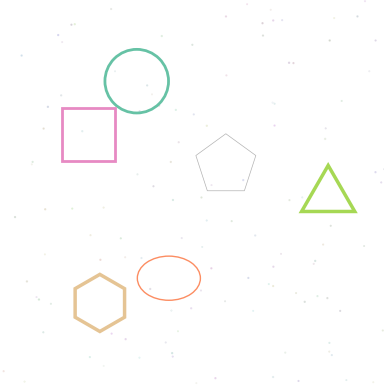[{"shape": "circle", "thickness": 2, "radius": 0.41, "center": [0.355, 0.789]}, {"shape": "oval", "thickness": 1, "radius": 0.41, "center": [0.439, 0.277]}, {"shape": "square", "thickness": 2, "radius": 0.34, "center": [0.23, 0.651]}, {"shape": "triangle", "thickness": 2.5, "radius": 0.4, "center": [0.852, 0.491]}, {"shape": "hexagon", "thickness": 2.5, "radius": 0.37, "center": [0.259, 0.213]}, {"shape": "pentagon", "thickness": 0.5, "radius": 0.41, "center": [0.587, 0.571]}]